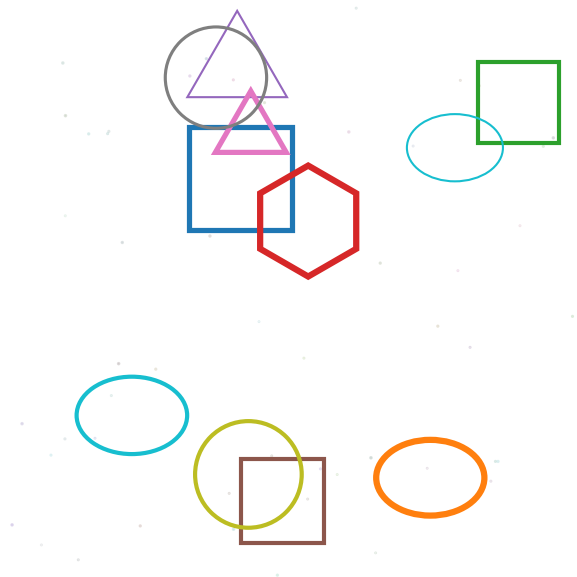[{"shape": "square", "thickness": 2.5, "radius": 0.44, "center": [0.416, 0.69]}, {"shape": "oval", "thickness": 3, "radius": 0.47, "center": [0.745, 0.172]}, {"shape": "square", "thickness": 2, "radius": 0.35, "center": [0.898, 0.821]}, {"shape": "hexagon", "thickness": 3, "radius": 0.48, "center": [0.534, 0.616]}, {"shape": "triangle", "thickness": 1, "radius": 0.5, "center": [0.411, 0.881]}, {"shape": "square", "thickness": 2, "radius": 0.36, "center": [0.489, 0.131]}, {"shape": "triangle", "thickness": 2.5, "radius": 0.35, "center": [0.434, 0.771]}, {"shape": "circle", "thickness": 1.5, "radius": 0.44, "center": [0.374, 0.865]}, {"shape": "circle", "thickness": 2, "radius": 0.46, "center": [0.43, 0.178]}, {"shape": "oval", "thickness": 2, "radius": 0.48, "center": [0.228, 0.28]}, {"shape": "oval", "thickness": 1, "radius": 0.42, "center": [0.788, 0.743]}]